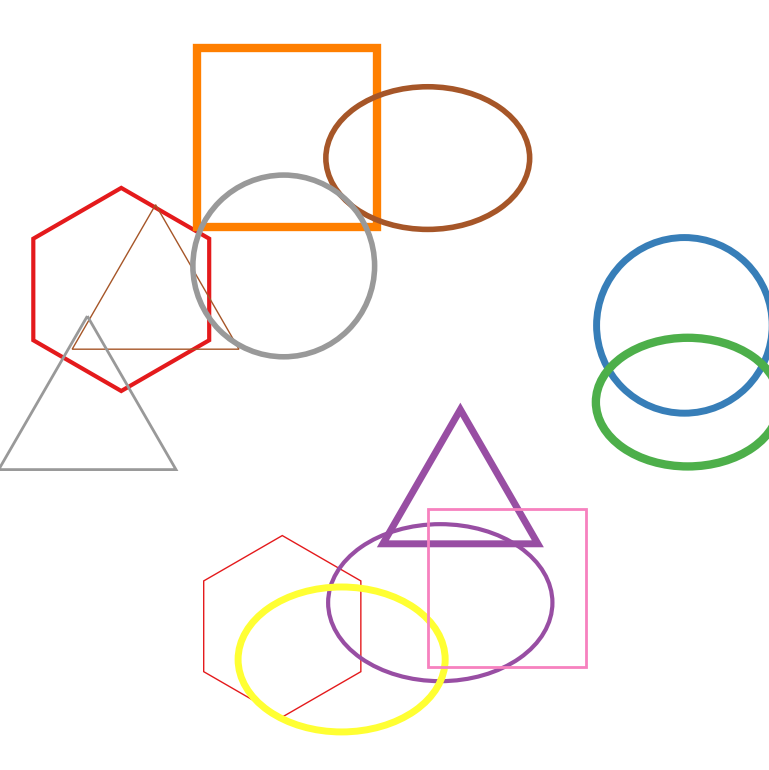[{"shape": "hexagon", "thickness": 0.5, "radius": 0.59, "center": [0.367, 0.187]}, {"shape": "hexagon", "thickness": 1.5, "radius": 0.66, "center": [0.157, 0.624]}, {"shape": "circle", "thickness": 2.5, "radius": 0.57, "center": [0.889, 0.577]}, {"shape": "oval", "thickness": 3, "radius": 0.6, "center": [0.893, 0.478]}, {"shape": "oval", "thickness": 1.5, "radius": 0.73, "center": [0.572, 0.217]}, {"shape": "triangle", "thickness": 2.5, "radius": 0.58, "center": [0.598, 0.352]}, {"shape": "square", "thickness": 3, "radius": 0.58, "center": [0.372, 0.822]}, {"shape": "oval", "thickness": 2.5, "radius": 0.67, "center": [0.444, 0.144]}, {"shape": "triangle", "thickness": 0.5, "radius": 0.63, "center": [0.202, 0.609]}, {"shape": "oval", "thickness": 2, "radius": 0.66, "center": [0.556, 0.795]}, {"shape": "square", "thickness": 1, "radius": 0.51, "center": [0.658, 0.236]}, {"shape": "triangle", "thickness": 1, "radius": 0.66, "center": [0.113, 0.457]}, {"shape": "circle", "thickness": 2, "radius": 0.59, "center": [0.369, 0.655]}]